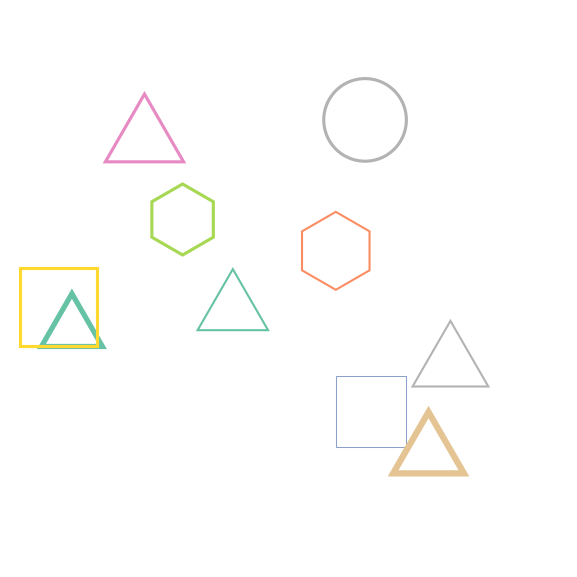[{"shape": "triangle", "thickness": 1, "radius": 0.35, "center": [0.403, 0.463]}, {"shape": "triangle", "thickness": 2.5, "radius": 0.3, "center": [0.125, 0.43]}, {"shape": "hexagon", "thickness": 1, "radius": 0.34, "center": [0.581, 0.565]}, {"shape": "square", "thickness": 0.5, "radius": 0.3, "center": [0.643, 0.286]}, {"shape": "triangle", "thickness": 1.5, "radius": 0.39, "center": [0.25, 0.758]}, {"shape": "hexagon", "thickness": 1.5, "radius": 0.31, "center": [0.316, 0.619]}, {"shape": "square", "thickness": 1.5, "radius": 0.34, "center": [0.102, 0.467]}, {"shape": "triangle", "thickness": 3, "radius": 0.35, "center": [0.742, 0.215]}, {"shape": "triangle", "thickness": 1, "radius": 0.38, "center": [0.78, 0.368]}, {"shape": "circle", "thickness": 1.5, "radius": 0.36, "center": [0.632, 0.792]}]